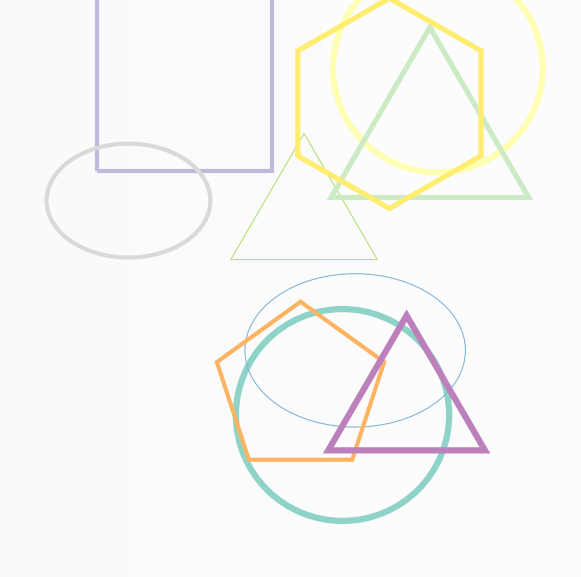[{"shape": "circle", "thickness": 3, "radius": 0.92, "center": [0.589, 0.281]}, {"shape": "circle", "thickness": 3, "radius": 0.9, "center": [0.753, 0.881]}, {"shape": "square", "thickness": 2, "radius": 0.75, "center": [0.318, 0.854]}, {"shape": "oval", "thickness": 0.5, "radius": 0.95, "center": [0.611, 0.392]}, {"shape": "pentagon", "thickness": 2, "radius": 0.76, "center": [0.517, 0.325]}, {"shape": "triangle", "thickness": 0.5, "radius": 0.73, "center": [0.523, 0.622]}, {"shape": "oval", "thickness": 2, "radius": 0.7, "center": [0.221, 0.652]}, {"shape": "triangle", "thickness": 3, "radius": 0.78, "center": [0.7, 0.297]}, {"shape": "triangle", "thickness": 2.5, "radius": 0.98, "center": [0.739, 0.755]}, {"shape": "hexagon", "thickness": 2.5, "radius": 0.91, "center": [0.67, 0.82]}]